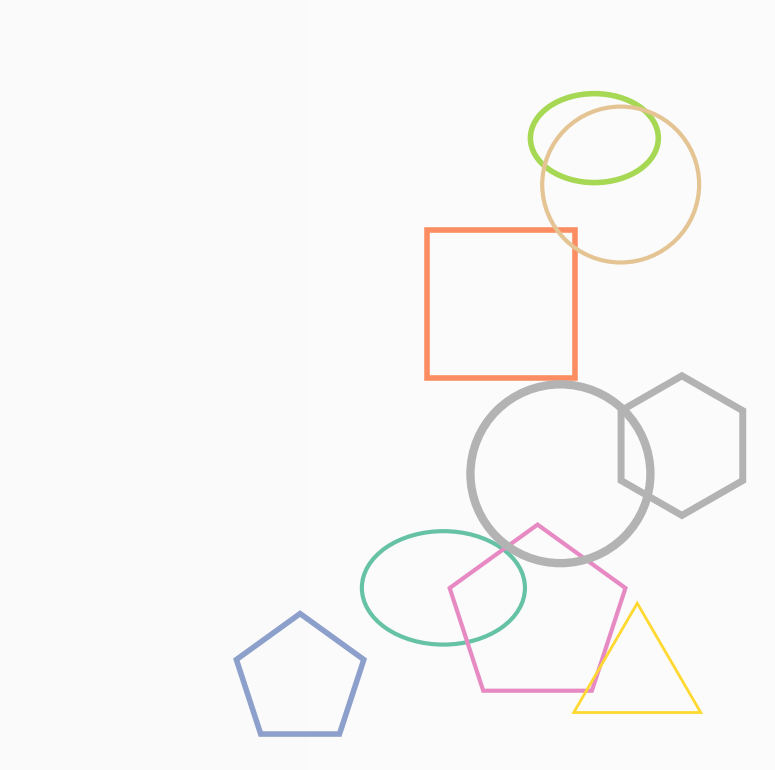[{"shape": "oval", "thickness": 1.5, "radius": 0.53, "center": [0.572, 0.237]}, {"shape": "square", "thickness": 2, "radius": 0.48, "center": [0.646, 0.605]}, {"shape": "pentagon", "thickness": 2, "radius": 0.43, "center": [0.387, 0.117]}, {"shape": "pentagon", "thickness": 1.5, "radius": 0.6, "center": [0.694, 0.199]}, {"shape": "oval", "thickness": 2, "radius": 0.41, "center": [0.767, 0.821]}, {"shape": "triangle", "thickness": 1, "radius": 0.47, "center": [0.822, 0.122]}, {"shape": "circle", "thickness": 1.5, "radius": 0.51, "center": [0.801, 0.76]}, {"shape": "circle", "thickness": 3, "radius": 0.58, "center": [0.723, 0.385]}, {"shape": "hexagon", "thickness": 2.5, "radius": 0.45, "center": [0.88, 0.421]}]